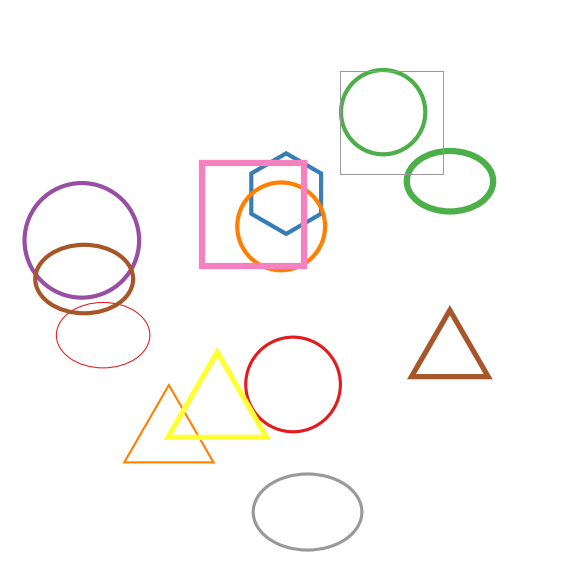[{"shape": "circle", "thickness": 1.5, "radius": 0.41, "center": [0.507, 0.333]}, {"shape": "oval", "thickness": 0.5, "radius": 0.4, "center": [0.179, 0.419]}, {"shape": "hexagon", "thickness": 2, "radius": 0.35, "center": [0.496, 0.664]}, {"shape": "oval", "thickness": 3, "radius": 0.37, "center": [0.779, 0.685]}, {"shape": "circle", "thickness": 2, "radius": 0.36, "center": [0.663, 0.805]}, {"shape": "circle", "thickness": 2, "radius": 0.5, "center": [0.142, 0.583]}, {"shape": "circle", "thickness": 2, "radius": 0.38, "center": [0.487, 0.607]}, {"shape": "triangle", "thickness": 1, "radius": 0.45, "center": [0.292, 0.243]}, {"shape": "triangle", "thickness": 2.5, "radius": 0.49, "center": [0.376, 0.291]}, {"shape": "triangle", "thickness": 2.5, "radius": 0.38, "center": [0.779, 0.385]}, {"shape": "oval", "thickness": 2, "radius": 0.42, "center": [0.146, 0.516]}, {"shape": "square", "thickness": 3, "radius": 0.44, "center": [0.438, 0.628]}, {"shape": "oval", "thickness": 1.5, "radius": 0.47, "center": [0.533, 0.113]}, {"shape": "square", "thickness": 0.5, "radius": 0.45, "center": [0.678, 0.787]}]